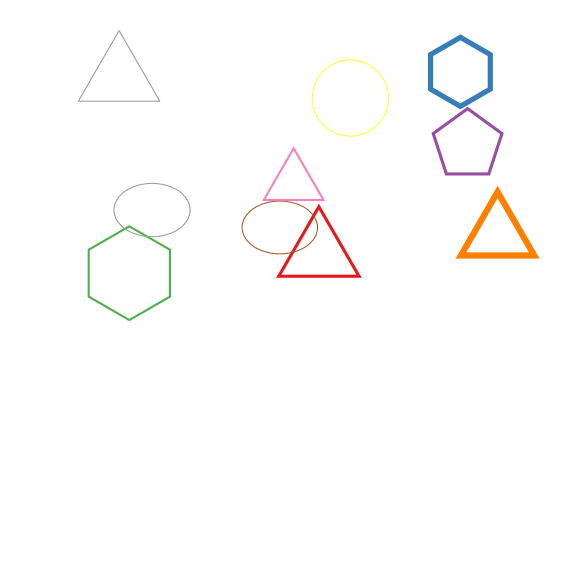[{"shape": "triangle", "thickness": 1.5, "radius": 0.4, "center": [0.552, 0.561]}, {"shape": "hexagon", "thickness": 2.5, "radius": 0.3, "center": [0.797, 0.875]}, {"shape": "hexagon", "thickness": 1, "radius": 0.41, "center": [0.224, 0.526]}, {"shape": "pentagon", "thickness": 1.5, "radius": 0.31, "center": [0.81, 0.749]}, {"shape": "triangle", "thickness": 3, "radius": 0.37, "center": [0.862, 0.593]}, {"shape": "circle", "thickness": 0.5, "radius": 0.33, "center": [0.607, 0.829]}, {"shape": "oval", "thickness": 0.5, "radius": 0.33, "center": [0.485, 0.605]}, {"shape": "triangle", "thickness": 1, "radius": 0.3, "center": [0.508, 0.683]}, {"shape": "oval", "thickness": 0.5, "radius": 0.33, "center": [0.263, 0.635]}, {"shape": "triangle", "thickness": 0.5, "radius": 0.41, "center": [0.206, 0.865]}]